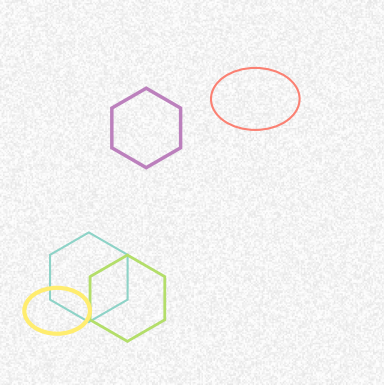[{"shape": "hexagon", "thickness": 1.5, "radius": 0.58, "center": [0.231, 0.28]}, {"shape": "oval", "thickness": 1.5, "radius": 0.58, "center": [0.663, 0.743]}, {"shape": "hexagon", "thickness": 2, "radius": 0.56, "center": [0.331, 0.225]}, {"shape": "hexagon", "thickness": 2.5, "radius": 0.52, "center": [0.38, 0.668]}, {"shape": "oval", "thickness": 3, "radius": 0.43, "center": [0.148, 0.193]}]